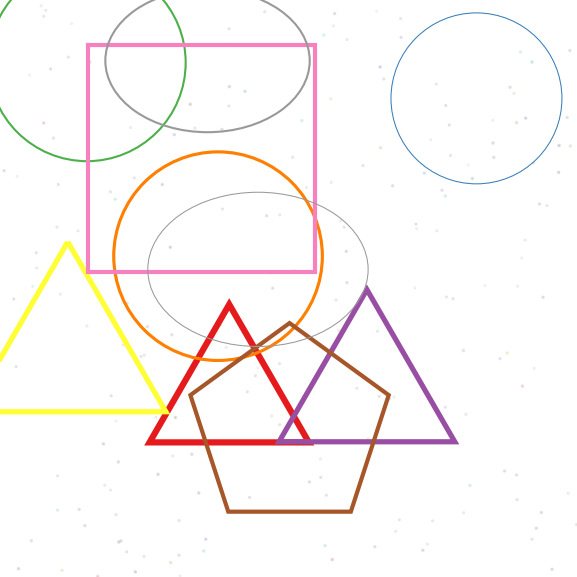[{"shape": "triangle", "thickness": 3, "radius": 0.8, "center": [0.397, 0.313]}, {"shape": "circle", "thickness": 0.5, "radius": 0.74, "center": [0.825, 0.829]}, {"shape": "circle", "thickness": 1, "radius": 0.85, "center": [0.151, 0.891]}, {"shape": "triangle", "thickness": 2.5, "radius": 0.88, "center": [0.635, 0.322]}, {"shape": "circle", "thickness": 1.5, "radius": 0.9, "center": [0.378, 0.556]}, {"shape": "triangle", "thickness": 2.5, "radius": 0.98, "center": [0.117, 0.384]}, {"shape": "pentagon", "thickness": 2, "radius": 0.9, "center": [0.501, 0.259]}, {"shape": "square", "thickness": 2, "radius": 0.98, "center": [0.349, 0.724]}, {"shape": "oval", "thickness": 0.5, "radius": 0.95, "center": [0.447, 0.533]}, {"shape": "oval", "thickness": 1, "radius": 0.88, "center": [0.359, 0.894]}]